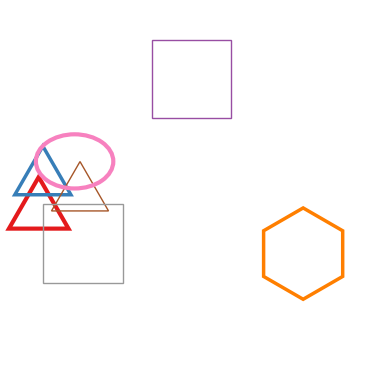[{"shape": "triangle", "thickness": 3, "radius": 0.45, "center": [0.101, 0.451]}, {"shape": "triangle", "thickness": 2.5, "radius": 0.42, "center": [0.111, 0.536]}, {"shape": "square", "thickness": 1, "radius": 0.51, "center": [0.498, 0.795]}, {"shape": "hexagon", "thickness": 2.5, "radius": 0.59, "center": [0.787, 0.341]}, {"shape": "triangle", "thickness": 1, "radius": 0.43, "center": [0.208, 0.495]}, {"shape": "oval", "thickness": 3, "radius": 0.5, "center": [0.194, 0.581]}, {"shape": "square", "thickness": 1, "radius": 0.52, "center": [0.215, 0.367]}]